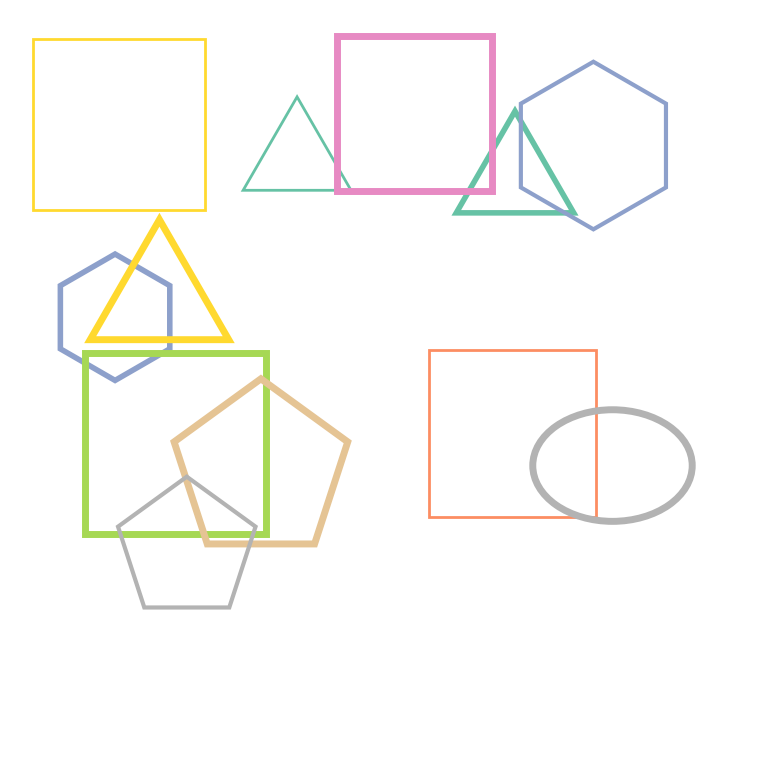[{"shape": "triangle", "thickness": 1, "radius": 0.4, "center": [0.386, 0.793]}, {"shape": "triangle", "thickness": 2, "radius": 0.44, "center": [0.669, 0.768]}, {"shape": "square", "thickness": 1, "radius": 0.54, "center": [0.666, 0.436]}, {"shape": "hexagon", "thickness": 1.5, "radius": 0.54, "center": [0.771, 0.811]}, {"shape": "hexagon", "thickness": 2, "radius": 0.41, "center": [0.149, 0.588]}, {"shape": "square", "thickness": 2.5, "radius": 0.5, "center": [0.538, 0.853]}, {"shape": "square", "thickness": 2.5, "radius": 0.59, "center": [0.228, 0.424]}, {"shape": "triangle", "thickness": 2.5, "radius": 0.52, "center": [0.207, 0.611]}, {"shape": "square", "thickness": 1, "radius": 0.56, "center": [0.155, 0.838]}, {"shape": "pentagon", "thickness": 2.5, "radius": 0.59, "center": [0.339, 0.389]}, {"shape": "oval", "thickness": 2.5, "radius": 0.52, "center": [0.795, 0.395]}, {"shape": "pentagon", "thickness": 1.5, "radius": 0.47, "center": [0.243, 0.287]}]